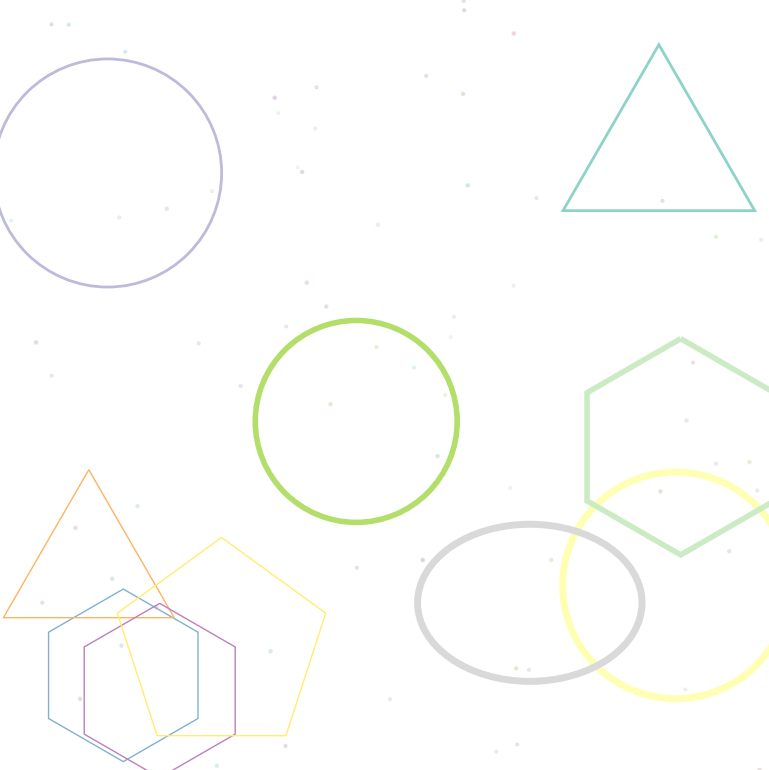[{"shape": "triangle", "thickness": 1, "radius": 0.72, "center": [0.856, 0.798]}, {"shape": "circle", "thickness": 2.5, "radius": 0.74, "center": [0.878, 0.24]}, {"shape": "circle", "thickness": 1, "radius": 0.74, "center": [0.14, 0.775]}, {"shape": "hexagon", "thickness": 0.5, "radius": 0.56, "center": [0.16, 0.123]}, {"shape": "triangle", "thickness": 0.5, "radius": 0.64, "center": [0.115, 0.262]}, {"shape": "circle", "thickness": 2, "radius": 0.66, "center": [0.463, 0.453]}, {"shape": "oval", "thickness": 2.5, "radius": 0.73, "center": [0.688, 0.217]}, {"shape": "hexagon", "thickness": 0.5, "radius": 0.57, "center": [0.207, 0.103]}, {"shape": "hexagon", "thickness": 2, "radius": 0.7, "center": [0.884, 0.42]}, {"shape": "pentagon", "thickness": 0.5, "radius": 0.71, "center": [0.288, 0.16]}]